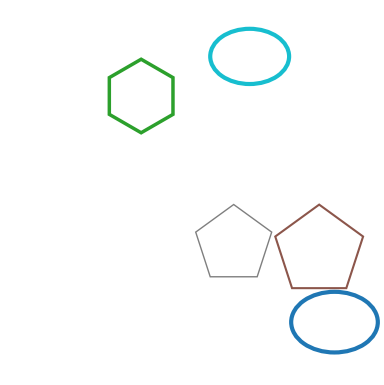[{"shape": "oval", "thickness": 3, "radius": 0.56, "center": [0.869, 0.163]}, {"shape": "hexagon", "thickness": 2.5, "radius": 0.48, "center": [0.367, 0.751]}, {"shape": "pentagon", "thickness": 1.5, "radius": 0.6, "center": [0.829, 0.349]}, {"shape": "pentagon", "thickness": 1, "radius": 0.52, "center": [0.607, 0.365]}, {"shape": "oval", "thickness": 3, "radius": 0.51, "center": [0.648, 0.853]}]